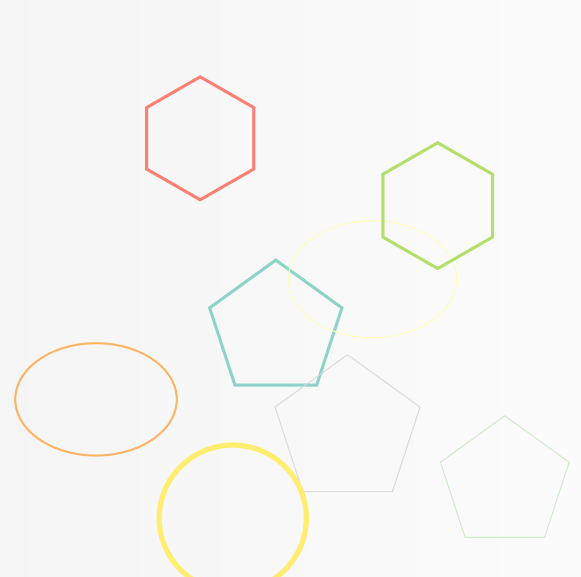[{"shape": "pentagon", "thickness": 1.5, "radius": 0.6, "center": [0.474, 0.429]}, {"shape": "oval", "thickness": 0.5, "radius": 0.72, "center": [0.641, 0.516]}, {"shape": "hexagon", "thickness": 1.5, "radius": 0.53, "center": [0.344, 0.76]}, {"shape": "oval", "thickness": 1, "radius": 0.69, "center": [0.165, 0.308]}, {"shape": "hexagon", "thickness": 1.5, "radius": 0.54, "center": [0.753, 0.643]}, {"shape": "pentagon", "thickness": 0.5, "radius": 0.66, "center": [0.598, 0.254]}, {"shape": "pentagon", "thickness": 0.5, "radius": 0.58, "center": [0.868, 0.163]}, {"shape": "circle", "thickness": 2.5, "radius": 0.63, "center": [0.4, 0.102]}]